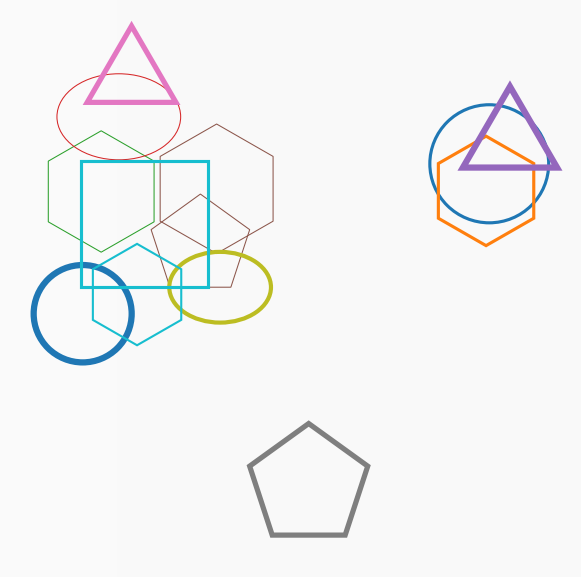[{"shape": "circle", "thickness": 3, "radius": 0.42, "center": [0.142, 0.456]}, {"shape": "circle", "thickness": 1.5, "radius": 0.51, "center": [0.842, 0.716]}, {"shape": "hexagon", "thickness": 1.5, "radius": 0.47, "center": [0.836, 0.669]}, {"shape": "hexagon", "thickness": 0.5, "radius": 0.53, "center": [0.174, 0.668]}, {"shape": "oval", "thickness": 0.5, "radius": 0.53, "center": [0.204, 0.797]}, {"shape": "triangle", "thickness": 3, "radius": 0.47, "center": [0.877, 0.756]}, {"shape": "pentagon", "thickness": 0.5, "radius": 0.45, "center": [0.345, 0.574]}, {"shape": "hexagon", "thickness": 0.5, "radius": 0.56, "center": [0.373, 0.672]}, {"shape": "triangle", "thickness": 2.5, "radius": 0.44, "center": [0.226, 0.866]}, {"shape": "pentagon", "thickness": 2.5, "radius": 0.53, "center": [0.531, 0.159]}, {"shape": "oval", "thickness": 2, "radius": 0.44, "center": [0.379, 0.502]}, {"shape": "hexagon", "thickness": 1, "radius": 0.44, "center": [0.236, 0.489]}, {"shape": "square", "thickness": 1.5, "radius": 0.55, "center": [0.249, 0.612]}]